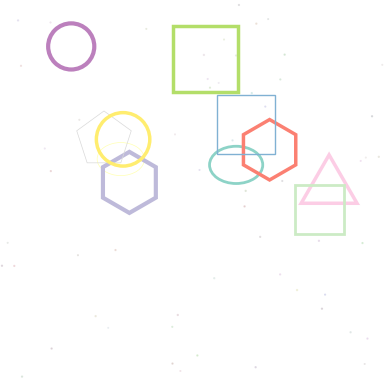[{"shape": "oval", "thickness": 2, "radius": 0.35, "center": [0.613, 0.572]}, {"shape": "oval", "thickness": 0.5, "radius": 0.31, "center": [0.314, 0.587]}, {"shape": "hexagon", "thickness": 3, "radius": 0.4, "center": [0.336, 0.526]}, {"shape": "hexagon", "thickness": 2.5, "radius": 0.39, "center": [0.7, 0.611]}, {"shape": "square", "thickness": 1, "radius": 0.38, "center": [0.639, 0.676]}, {"shape": "square", "thickness": 2.5, "radius": 0.42, "center": [0.534, 0.847]}, {"shape": "triangle", "thickness": 2.5, "radius": 0.42, "center": [0.855, 0.514]}, {"shape": "pentagon", "thickness": 0.5, "radius": 0.37, "center": [0.27, 0.637]}, {"shape": "circle", "thickness": 3, "radius": 0.3, "center": [0.185, 0.879]}, {"shape": "square", "thickness": 2, "radius": 0.31, "center": [0.83, 0.456]}, {"shape": "circle", "thickness": 2.5, "radius": 0.35, "center": [0.32, 0.638]}]